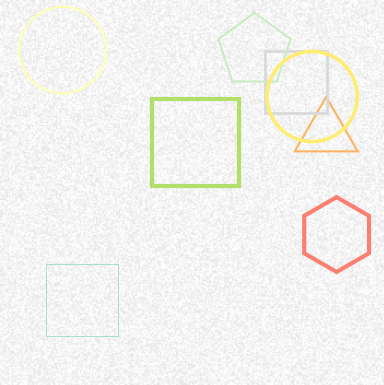[{"shape": "square", "thickness": 0.5, "radius": 0.46, "center": [0.212, 0.22]}, {"shape": "circle", "thickness": 1.5, "radius": 0.56, "center": [0.163, 0.87]}, {"shape": "hexagon", "thickness": 3, "radius": 0.49, "center": [0.874, 0.391]}, {"shape": "triangle", "thickness": 1.5, "radius": 0.47, "center": [0.847, 0.654]}, {"shape": "square", "thickness": 3, "radius": 0.56, "center": [0.508, 0.629]}, {"shape": "square", "thickness": 2, "radius": 0.4, "center": [0.77, 0.786]}, {"shape": "pentagon", "thickness": 1.5, "radius": 0.49, "center": [0.661, 0.868]}, {"shape": "circle", "thickness": 2.5, "radius": 0.59, "center": [0.811, 0.749]}]